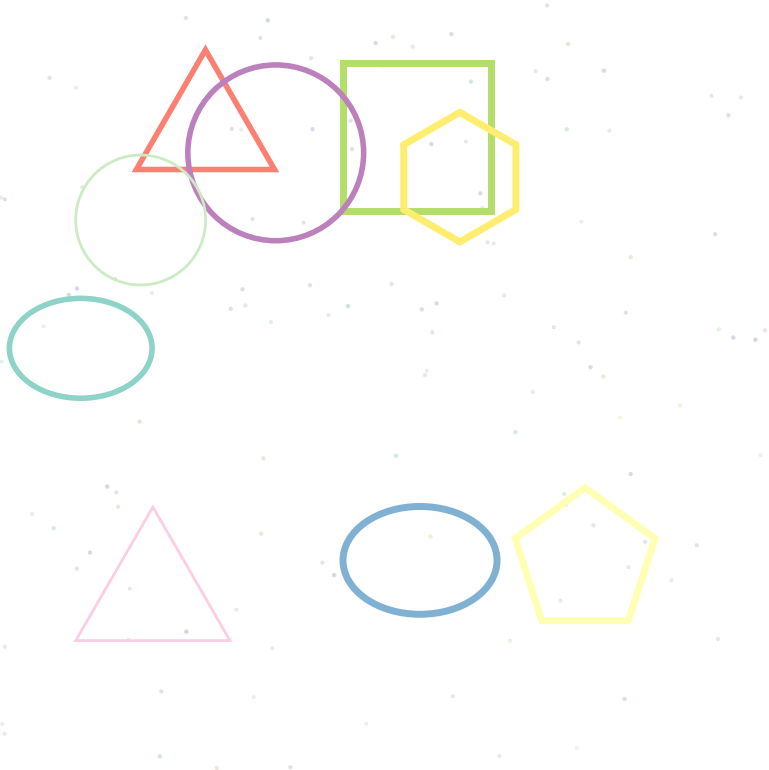[{"shape": "oval", "thickness": 2, "radius": 0.46, "center": [0.105, 0.548]}, {"shape": "pentagon", "thickness": 2.5, "radius": 0.48, "center": [0.76, 0.271]}, {"shape": "triangle", "thickness": 2, "radius": 0.52, "center": [0.267, 0.832]}, {"shape": "oval", "thickness": 2.5, "radius": 0.5, "center": [0.545, 0.272]}, {"shape": "square", "thickness": 2.5, "radius": 0.48, "center": [0.541, 0.822]}, {"shape": "triangle", "thickness": 1, "radius": 0.58, "center": [0.199, 0.226]}, {"shape": "circle", "thickness": 2, "radius": 0.57, "center": [0.358, 0.802]}, {"shape": "circle", "thickness": 1, "radius": 0.42, "center": [0.183, 0.714]}, {"shape": "hexagon", "thickness": 2.5, "radius": 0.42, "center": [0.597, 0.77]}]